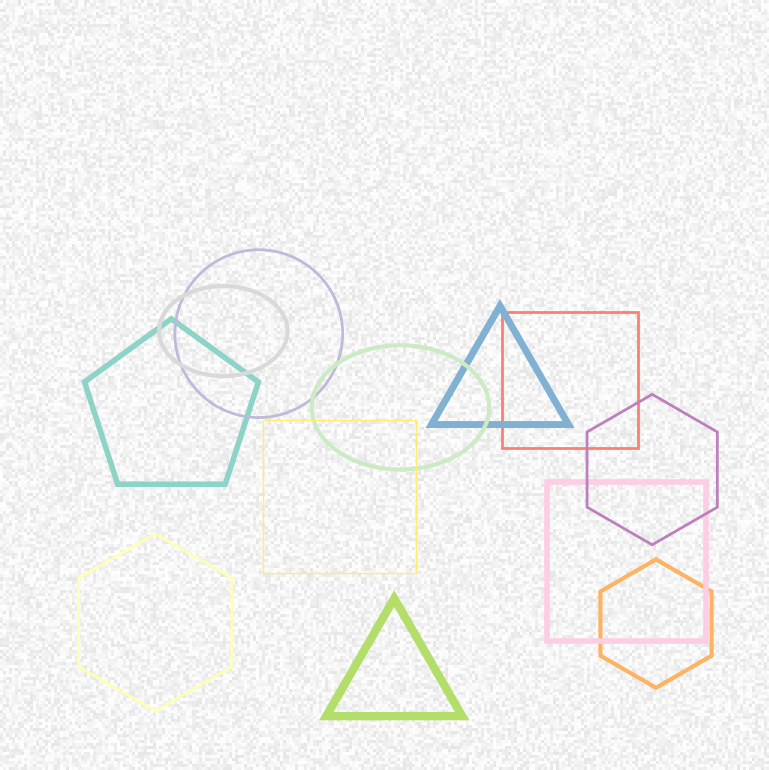[{"shape": "pentagon", "thickness": 2, "radius": 0.59, "center": [0.223, 0.467]}, {"shape": "hexagon", "thickness": 1, "radius": 0.58, "center": [0.202, 0.192]}, {"shape": "circle", "thickness": 1, "radius": 0.54, "center": [0.336, 0.567]}, {"shape": "square", "thickness": 1, "radius": 0.44, "center": [0.74, 0.506]}, {"shape": "triangle", "thickness": 2.5, "radius": 0.51, "center": [0.649, 0.5]}, {"shape": "hexagon", "thickness": 1.5, "radius": 0.42, "center": [0.852, 0.19]}, {"shape": "triangle", "thickness": 3, "radius": 0.51, "center": [0.512, 0.121]}, {"shape": "square", "thickness": 2, "radius": 0.52, "center": [0.814, 0.271]}, {"shape": "oval", "thickness": 1.5, "radius": 0.42, "center": [0.29, 0.57]}, {"shape": "hexagon", "thickness": 1, "radius": 0.49, "center": [0.847, 0.39]}, {"shape": "oval", "thickness": 1.5, "radius": 0.58, "center": [0.52, 0.471]}, {"shape": "square", "thickness": 0.5, "radius": 0.5, "center": [0.44, 0.355]}]